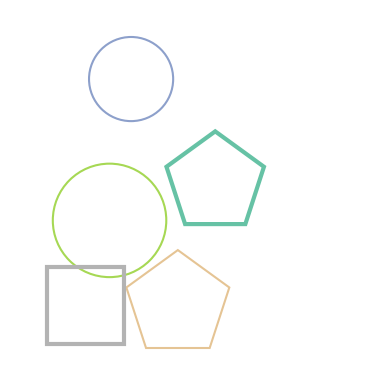[{"shape": "pentagon", "thickness": 3, "radius": 0.67, "center": [0.559, 0.526]}, {"shape": "circle", "thickness": 1.5, "radius": 0.55, "center": [0.341, 0.795]}, {"shape": "circle", "thickness": 1.5, "radius": 0.74, "center": [0.285, 0.428]}, {"shape": "pentagon", "thickness": 1.5, "radius": 0.7, "center": [0.462, 0.21]}, {"shape": "square", "thickness": 3, "radius": 0.5, "center": [0.223, 0.207]}]